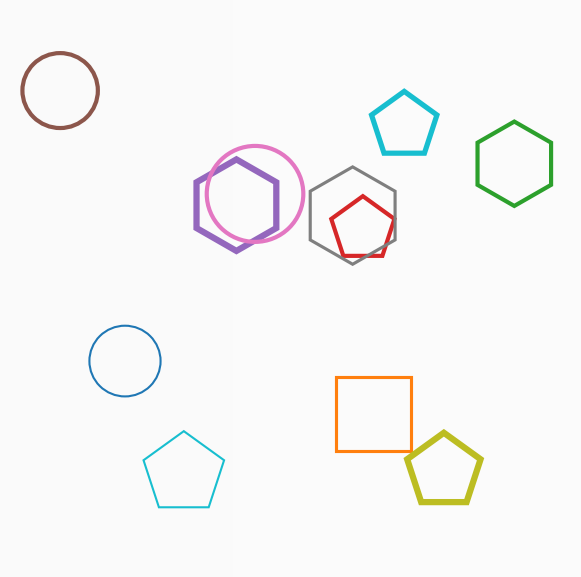[{"shape": "circle", "thickness": 1, "radius": 0.31, "center": [0.215, 0.374]}, {"shape": "square", "thickness": 1.5, "radius": 0.32, "center": [0.642, 0.283]}, {"shape": "hexagon", "thickness": 2, "radius": 0.37, "center": [0.885, 0.716]}, {"shape": "pentagon", "thickness": 2, "radius": 0.29, "center": [0.624, 0.602]}, {"shape": "hexagon", "thickness": 3, "radius": 0.4, "center": [0.407, 0.644]}, {"shape": "circle", "thickness": 2, "radius": 0.32, "center": [0.103, 0.842]}, {"shape": "circle", "thickness": 2, "radius": 0.42, "center": [0.439, 0.663]}, {"shape": "hexagon", "thickness": 1.5, "radius": 0.42, "center": [0.607, 0.626]}, {"shape": "pentagon", "thickness": 3, "radius": 0.33, "center": [0.764, 0.183]}, {"shape": "pentagon", "thickness": 2.5, "radius": 0.3, "center": [0.695, 0.782]}, {"shape": "pentagon", "thickness": 1, "radius": 0.36, "center": [0.316, 0.18]}]